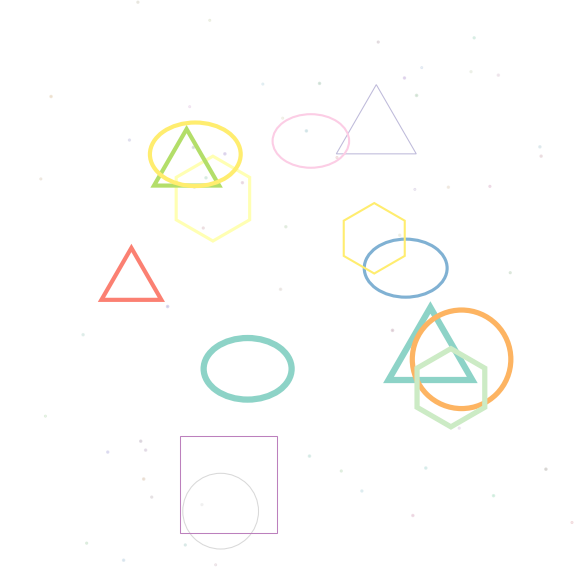[{"shape": "triangle", "thickness": 3, "radius": 0.42, "center": [0.745, 0.383]}, {"shape": "oval", "thickness": 3, "radius": 0.38, "center": [0.429, 0.361]}, {"shape": "hexagon", "thickness": 1.5, "radius": 0.37, "center": [0.369, 0.655]}, {"shape": "triangle", "thickness": 0.5, "radius": 0.4, "center": [0.652, 0.773]}, {"shape": "triangle", "thickness": 2, "radius": 0.3, "center": [0.228, 0.51]}, {"shape": "oval", "thickness": 1.5, "radius": 0.36, "center": [0.702, 0.535]}, {"shape": "circle", "thickness": 2.5, "radius": 0.43, "center": [0.799, 0.377]}, {"shape": "triangle", "thickness": 2, "radius": 0.33, "center": [0.323, 0.71]}, {"shape": "oval", "thickness": 1, "radius": 0.33, "center": [0.538, 0.755]}, {"shape": "circle", "thickness": 0.5, "radius": 0.33, "center": [0.382, 0.114]}, {"shape": "square", "thickness": 0.5, "radius": 0.42, "center": [0.395, 0.16]}, {"shape": "hexagon", "thickness": 2.5, "radius": 0.34, "center": [0.781, 0.328]}, {"shape": "oval", "thickness": 2, "radius": 0.39, "center": [0.338, 0.732]}, {"shape": "hexagon", "thickness": 1, "radius": 0.3, "center": [0.648, 0.586]}]